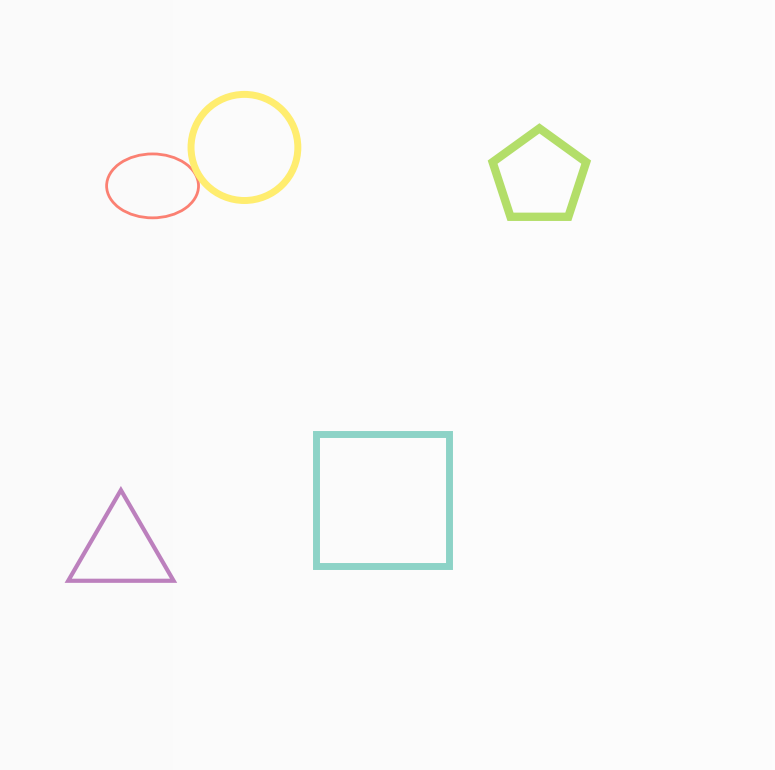[{"shape": "square", "thickness": 2.5, "radius": 0.43, "center": [0.494, 0.351]}, {"shape": "oval", "thickness": 1, "radius": 0.3, "center": [0.197, 0.759]}, {"shape": "pentagon", "thickness": 3, "radius": 0.32, "center": [0.696, 0.77]}, {"shape": "triangle", "thickness": 1.5, "radius": 0.39, "center": [0.156, 0.285]}, {"shape": "circle", "thickness": 2.5, "radius": 0.34, "center": [0.315, 0.809]}]